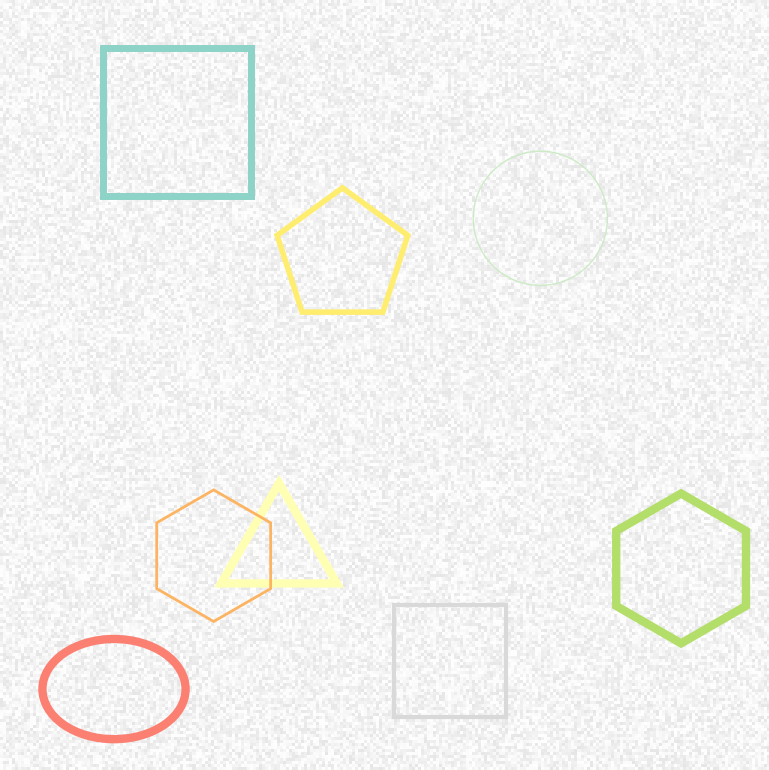[{"shape": "square", "thickness": 2.5, "radius": 0.48, "center": [0.23, 0.841]}, {"shape": "triangle", "thickness": 3, "radius": 0.43, "center": [0.362, 0.286]}, {"shape": "oval", "thickness": 3, "radius": 0.46, "center": [0.148, 0.105]}, {"shape": "hexagon", "thickness": 1, "radius": 0.43, "center": [0.277, 0.278]}, {"shape": "hexagon", "thickness": 3, "radius": 0.49, "center": [0.885, 0.262]}, {"shape": "square", "thickness": 1.5, "radius": 0.36, "center": [0.585, 0.142]}, {"shape": "circle", "thickness": 0.5, "radius": 0.44, "center": [0.702, 0.716]}, {"shape": "pentagon", "thickness": 2, "radius": 0.45, "center": [0.445, 0.667]}]